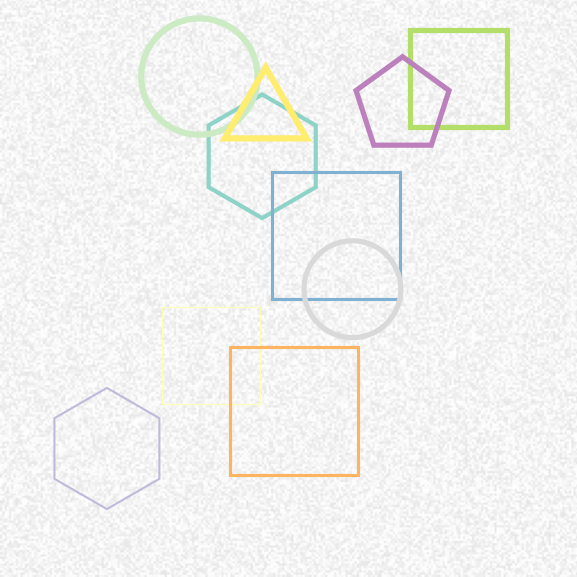[{"shape": "hexagon", "thickness": 2, "radius": 0.54, "center": [0.454, 0.728]}, {"shape": "square", "thickness": 0.5, "radius": 0.42, "center": [0.365, 0.384]}, {"shape": "hexagon", "thickness": 1, "radius": 0.52, "center": [0.185, 0.223]}, {"shape": "square", "thickness": 1.5, "radius": 0.55, "center": [0.581, 0.591]}, {"shape": "square", "thickness": 1.5, "radius": 0.55, "center": [0.51, 0.288]}, {"shape": "square", "thickness": 2.5, "radius": 0.42, "center": [0.794, 0.864]}, {"shape": "circle", "thickness": 2.5, "radius": 0.42, "center": [0.61, 0.498]}, {"shape": "pentagon", "thickness": 2.5, "radius": 0.42, "center": [0.697, 0.816]}, {"shape": "circle", "thickness": 3, "radius": 0.5, "center": [0.345, 0.867]}, {"shape": "triangle", "thickness": 3, "radius": 0.41, "center": [0.46, 0.8]}]